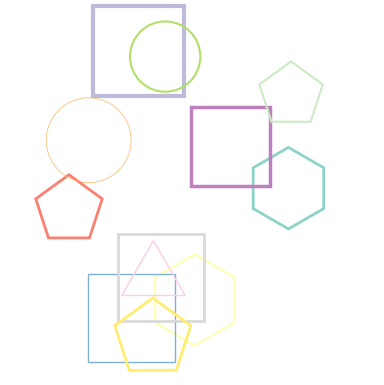[{"shape": "hexagon", "thickness": 2, "radius": 0.53, "center": [0.749, 0.511]}, {"shape": "hexagon", "thickness": 1.5, "radius": 0.59, "center": [0.506, 0.221]}, {"shape": "square", "thickness": 3, "radius": 0.59, "center": [0.36, 0.868]}, {"shape": "pentagon", "thickness": 2, "radius": 0.45, "center": [0.179, 0.455]}, {"shape": "square", "thickness": 1, "radius": 0.57, "center": [0.341, 0.175]}, {"shape": "circle", "thickness": 0.5, "radius": 0.55, "center": [0.23, 0.636]}, {"shape": "circle", "thickness": 1.5, "radius": 0.46, "center": [0.429, 0.853]}, {"shape": "triangle", "thickness": 1, "radius": 0.47, "center": [0.398, 0.28]}, {"shape": "square", "thickness": 2, "radius": 0.56, "center": [0.418, 0.279]}, {"shape": "square", "thickness": 2.5, "radius": 0.52, "center": [0.598, 0.62]}, {"shape": "pentagon", "thickness": 1.5, "radius": 0.43, "center": [0.756, 0.754]}, {"shape": "pentagon", "thickness": 2, "radius": 0.52, "center": [0.397, 0.122]}]